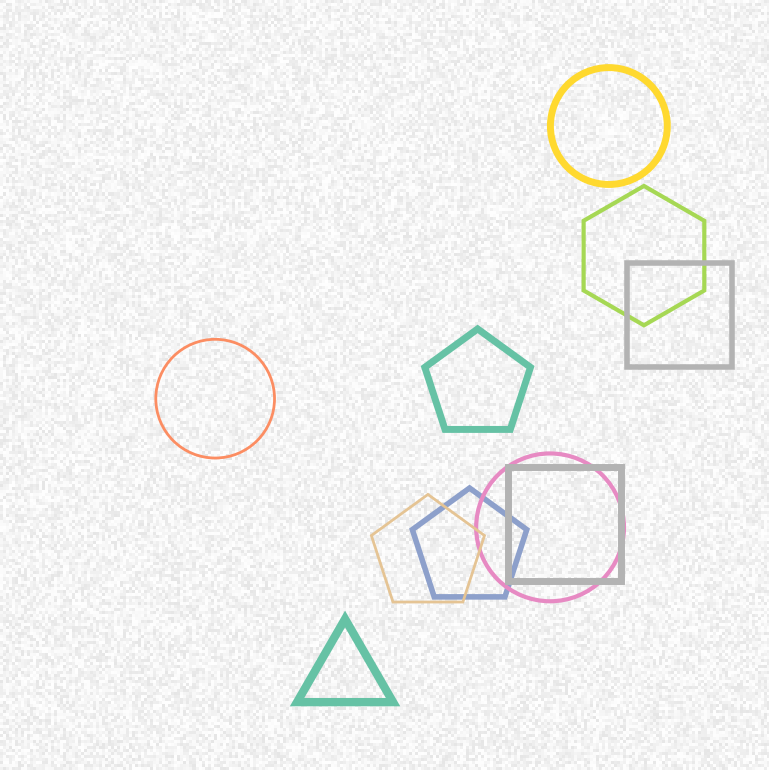[{"shape": "triangle", "thickness": 3, "radius": 0.36, "center": [0.448, 0.124]}, {"shape": "pentagon", "thickness": 2.5, "radius": 0.36, "center": [0.62, 0.501]}, {"shape": "circle", "thickness": 1, "radius": 0.39, "center": [0.279, 0.482]}, {"shape": "pentagon", "thickness": 2, "radius": 0.39, "center": [0.61, 0.288]}, {"shape": "circle", "thickness": 1.5, "radius": 0.48, "center": [0.714, 0.315]}, {"shape": "hexagon", "thickness": 1.5, "radius": 0.45, "center": [0.836, 0.668]}, {"shape": "circle", "thickness": 2.5, "radius": 0.38, "center": [0.791, 0.836]}, {"shape": "pentagon", "thickness": 1, "radius": 0.39, "center": [0.556, 0.281]}, {"shape": "square", "thickness": 2.5, "radius": 0.37, "center": [0.733, 0.319]}, {"shape": "square", "thickness": 2, "radius": 0.34, "center": [0.883, 0.591]}]